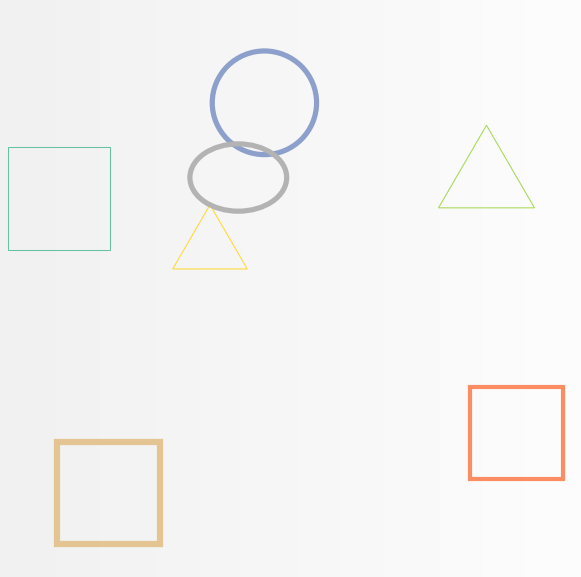[{"shape": "square", "thickness": 0.5, "radius": 0.44, "center": [0.102, 0.655]}, {"shape": "square", "thickness": 2, "radius": 0.4, "center": [0.889, 0.249]}, {"shape": "circle", "thickness": 2.5, "radius": 0.45, "center": [0.455, 0.821]}, {"shape": "triangle", "thickness": 0.5, "radius": 0.48, "center": [0.837, 0.687]}, {"shape": "triangle", "thickness": 0.5, "radius": 0.37, "center": [0.361, 0.57]}, {"shape": "square", "thickness": 3, "radius": 0.44, "center": [0.187, 0.145]}, {"shape": "oval", "thickness": 2.5, "radius": 0.42, "center": [0.41, 0.692]}]